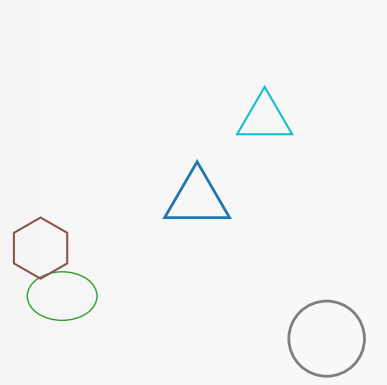[{"shape": "triangle", "thickness": 2, "radius": 0.48, "center": [0.509, 0.483]}, {"shape": "oval", "thickness": 1, "radius": 0.45, "center": [0.16, 0.231]}, {"shape": "hexagon", "thickness": 1.5, "radius": 0.4, "center": [0.105, 0.356]}, {"shape": "circle", "thickness": 2, "radius": 0.49, "center": [0.843, 0.12]}, {"shape": "triangle", "thickness": 1.5, "radius": 0.41, "center": [0.683, 0.692]}]